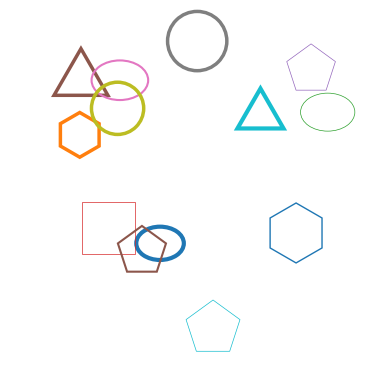[{"shape": "oval", "thickness": 3, "radius": 0.31, "center": [0.416, 0.368]}, {"shape": "hexagon", "thickness": 1, "radius": 0.39, "center": [0.769, 0.395]}, {"shape": "hexagon", "thickness": 2.5, "radius": 0.29, "center": [0.207, 0.65]}, {"shape": "oval", "thickness": 0.5, "radius": 0.35, "center": [0.851, 0.709]}, {"shape": "square", "thickness": 0.5, "radius": 0.34, "center": [0.282, 0.408]}, {"shape": "pentagon", "thickness": 0.5, "radius": 0.33, "center": [0.808, 0.82]}, {"shape": "triangle", "thickness": 2.5, "radius": 0.4, "center": [0.21, 0.793]}, {"shape": "pentagon", "thickness": 1.5, "radius": 0.33, "center": [0.369, 0.347]}, {"shape": "oval", "thickness": 1.5, "radius": 0.37, "center": [0.311, 0.792]}, {"shape": "circle", "thickness": 2.5, "radius": 0.38, "center": [0.512, 0.893]}, {"shape": "circle", "thickness": 2.5, "radius": 0.34, "center": [0.305, 0.719]}, {"shape": "triangle", "thickness": 3, "radius": 0.35, "center": [0.677, 0.701]}, {"shape": "pentagon", "thickness": 0.5, "radius": 0.37, "center": [0.553, 0.147]}]